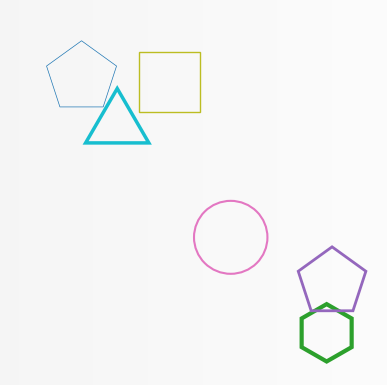[{"shape": "pentagon", "thickness": 0.5, "radius": 0.47, "center": [0.21, 0.799]}, {"shape": "hexagon", "thickness": 3, "radius": 0.37, "center": [0.843, 0.136]}, {"shape": "pentagon", "thickness": 2, "radius": 0.46, "center": [0.857, 0.267]}, {"shape": "circle", "thickness": 1.5, "radius": 0.47, "center": [0.595, 0.384]}, {"shape": "square", "thickness": 1, "radius": 0.39, "center": [0.437, 0.787]}, {"shape": "triangle", "thickness": 2.5, "radius": 0.47, "center": [0.303, 0.676]}]